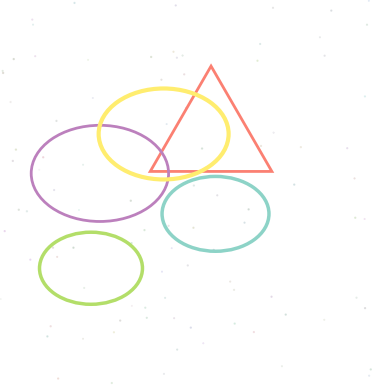[{"shape": "oval", "thickness": 2.5, "radius": 0.69, "center": [0.56, 0.445]}, {"shape": "triangle", "thickness": 2, "radius": 0.91, "center": [0.548, 0.646]}, {"shape": "oval", "thickness": 2.5, "radius": 0.67, "center": [0.236, 0.303]}, {"shape": "oval", "thickness": 2, "radius": 0.89, "center": [0.259, 0.55]}, {"shape": "oval", "thickness": 3, "radius": 0.84, "center": [0.425, 0.652]}]